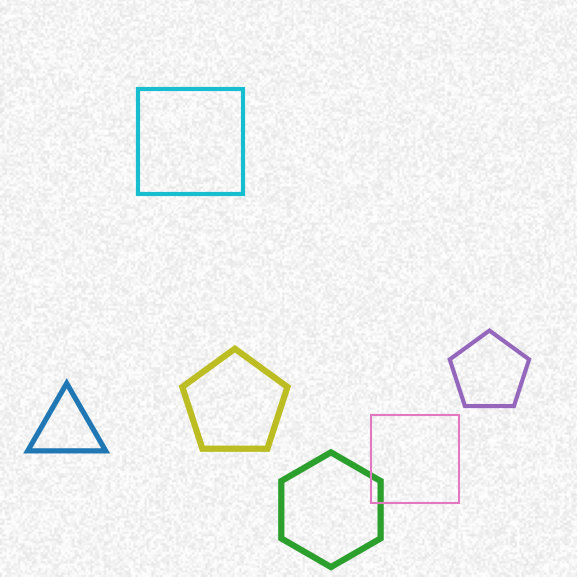[{"shape": "triangle", "thickness": 2.5, "radius": 0.39, "center": [0.116, 0.257]}, {"shape": "hexagon", "thickness": 3, "radius": 0.5, "center": [0.573, 0.117]}, {"shape": "pentagon", "thickness": 2, "radius": 0.36, "center": [0.848, 0.354]}, {"shape": "square", "thickness": 1, "radius": 0.38, "center": [0.719, 0.204]}, {"shape": "pentagon", "thickness": 3, "radius": 0.48, "center": [0.407, 0.3]}, {"shape": "square", "thickness": 2, "radius": 0.45, "center": [0.33, 0.754]}]